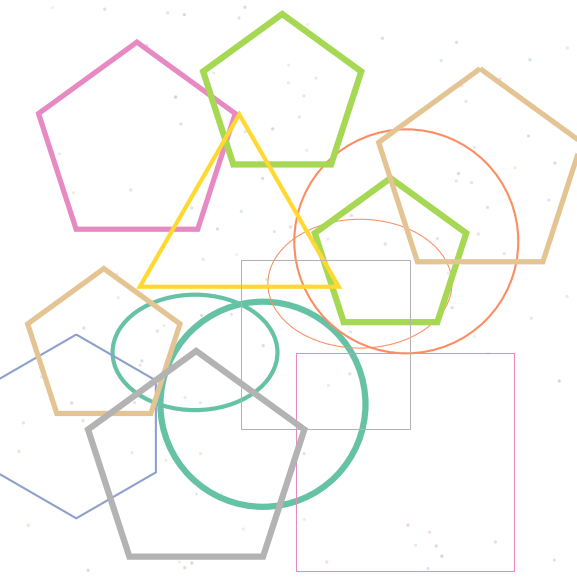[{"shape": "circle", "thickness": 3, "radius": 0.89, "center": [0.455, 0.299]}, {"shape": "oval", "thickness": 2, "radius": 0.71, "center": [0.338, 0.389]}, {"shape": "oval", "thickness": 0.5, "radius": 0.8, "center": [0.623, 0.508]}, {"shape": "circle", "thickness": 1, "radius": 0.97, "center": [0.704, 0.581]}, {"shape": "hexagon", "thickness": 1, "radius": 0.8, "center": [0.132, 0.261]}, {"shape": "square", "thickness": 0.5, "radius": 0.94, "center": [0.701, 0.199]}, {"shape": "pentagon", "thickness": 2.5, "radius": 0.9, "center": [0.237, 0.747]}, {"shape": "pentagon", "thickness": 3, "radius": 0.72, "center": [0.489, 0.831]}, {"shape": "pentagon", "thickness": 3, "radius": 0.69, "center": [0.676, 0.553]}, {"shape": "triangle", "thickness": 2, "radius": 0.99, "center": [0.414, 0.602]}, {"shape": "pentagon", "thickness": 2.5, "radius": 0.69, "center": [0.18, 0.395]}, {"shape": "pentagon", "thickness": 2.5, "radius": 0.92, "center": [0.831, 0.695]}, {"shape": "square", "thickness": 0.5, "radius": 0.73, "center": [0.564, 0.403]}, {"shape": "pentagon", "thickness": 3, "radius": 0.98, "center": [0.34, 0.195]}]